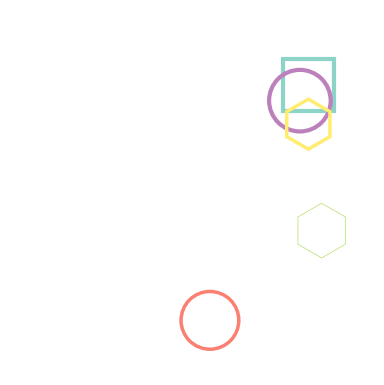[{"shape": "square", "thickness": 3, "radius": 0.33, "center": [0.801, 0.78]}, {"shape": "circle", "thickness": 2.5, "radius": 0.38, "center": [0.545, 0.168]}, {"shape": "hexagon", "thickness": 0.5, "radius": 0.36, "center": [0.835, 0.401]}, {"shape": "circle", "thickness": 3, "radius": 0.4, "center": [0.779, 0.739]}, {"shape": "hexagon", "thickness": 2.5, "radius": 0.32, "center": [0.801, 0.678]}]